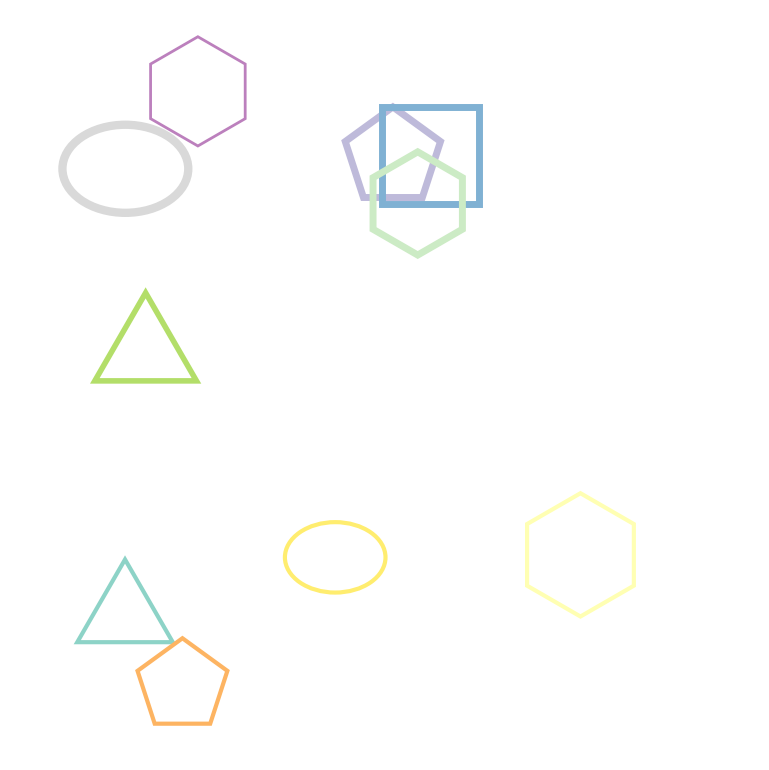[{"shape": "triangle", "thickness": 1.5, "radius": 0.36, "center": [0.162, 0.202]}, {"shape": "hexagon", "thickness": 1.5, "radius": 0.4, "center": [0.754, 0.279]}, {"shape": "pentagon", "thickness": 2.5, "radius": 0.33, "center": [0.51, 0.796]}, {"shape": "square", "thickness": 2.5, "radius": 0.31, "center": [0.56, 0.798]}, {"shape": "pentagon", "thickness": 1.5, "radius": 0.31, "center": [0.237, 0.11]}, {"shape": "triangle", "thickness": 2, "radius": 0.38, "center": [0.189, 0.543]}, {"shape": "oval", "thickness": 3, "radius": 0.41, "center": [0.163, 0.781]}, {"shape": "hexagon", "thickness": 1, "radius": 0.35, "center": [0.257, 0.881]}, {"shape": "hexagon", "thickness": 2.5, "radius": 0.34, "center": [0.543, 0.736]}, {"shape": "oval", "thickness": 1.5, "radius": 0.33, "center": [0.435, 0.276]}]